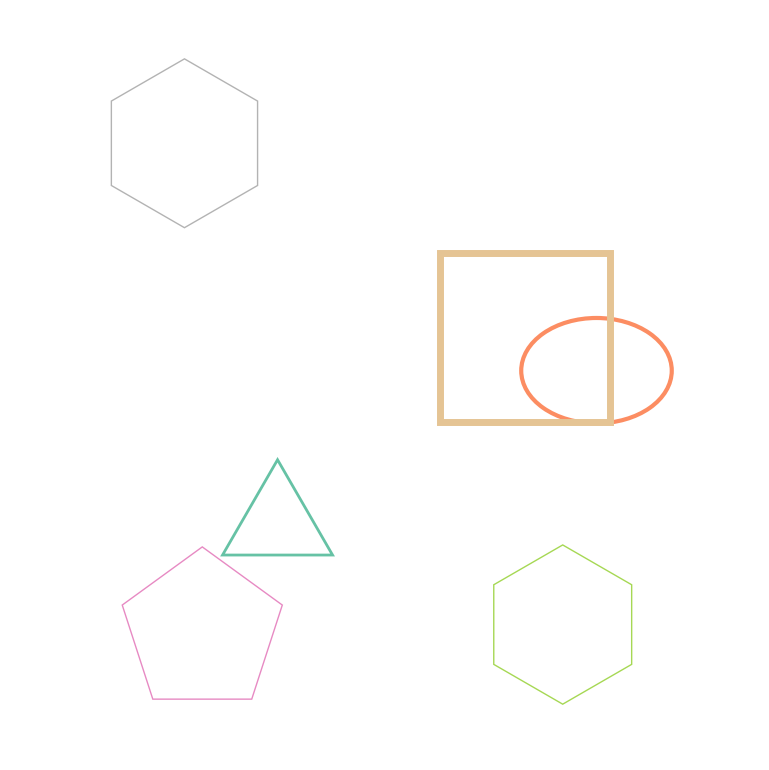[{"shape": "triangle", "thickness": 1, "radius": 0.41, "center": [0.36, 0.32]}, {"shape": "oval", "thickness": 1.5, "radius": 0.49, "center": [0.775, 0.519]}, {"shape": "pentagon", "thickness": 0.5, "radius": 0.55, "center": [0.263, 0.18]}, {"shape": "hexagon", "thickness": 0.5, "radius": 0.52, "center": [0.731, 0.189]}, {"shape": "square", "thickness": 2.5, "radius": 0.55, "center": [0.682, 0.562]}, {"shape": "hexagon", "thickness": 0.5, "radius": 0.55, "center": [0.24, 0.814]}]